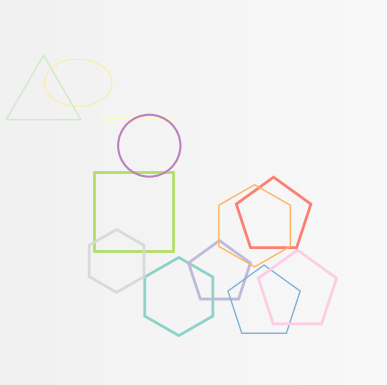[{"shape": "hexagon", "thickness": 2, "radius": 0.51, "center": [0.461, 0.23]}, {"shape": "square", "thickness": 0.5, "radius": 0.5, "center": [0.357, 0.593]}, {"shape": "pentagon", "thickness": 2, "radius": 0.42, "center": [0.566, 0.291]}, {"shape": "pentagon", "thickness": 2, "radius": 0.51, "center": [0.706, 0.439]}, {"shape": "pentagon", "thickness": 1, "radius": 0.49, "center": [0.682, 0.214]}, {"shape": "hexagon", "thickness": 1, "radius": 0.53, "center": [0.657, 0.413]}, {"shape": "square", "thickness": 2, "radius": 0.51, "center": [0.344, 0.451]}, {"shape": "pentagon", "thickness": 2, "radius": 0.53, "center": [0.768, 0.245]}, {"shape": "hexagon", "thickness": 2, "radius": 0.41, "center": [0.301, 0.322]}, {"shape": "circle", "thickness": 1.5, "radius": 0.4, "center": [0.385, 0.622]}, {"shape": "triangle", "thickness": 1, "radius": 0.56, "center": [0.112, 0.745]}, {"shape": "oval", "thickness": 0.5, "radius": 0.44, "center": [0.202, 0.785]}]